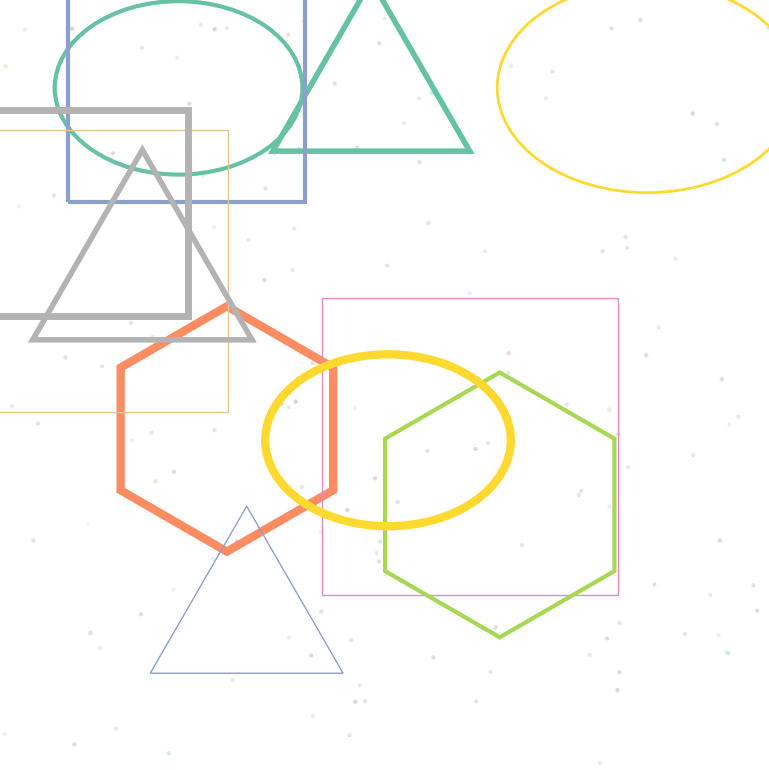[{"shape": "oval", "thickness": 1.5, "radius": 0.8, "center": [0.232, 0.886]}, {"shape": "triangle", "thickness": 2, "radius": 0.74, "center": [0.482, 0.878]}, {"shape": "hexagon", "thickness": 3, "radius": 0.8, "center": [0.295, 0.443]}, {"shape": "square", "thickness": 1.5, "radius": 0.77, "center": [0.242, 0.892]}, {"shape": "triangle", "thickness": 0.5, "radius": 0.72, "center": [0.32, 0.198]}, {"shape": "square", "thickness": 0.5, "radius": 0.96, "center": [0.61, 0.42]}, {"shape": "hexagon", "thickness": 1.5, "radius": 0.86, "center": [0.649, 0.344]}, {"shape": "oval", "thickness": 1, "radius": 0.97, "center": [0.841, 0.886]}, {"shape": "oval", "thickness": 3, "radius": 0.8, "center": [0.504, 0.428]}, {"shape": "square", "thickness": 0.5, "radius": 0.91, "center": [0.113, 0.648]}, {"shape": "triangle", "thickness": 2, "radius": 0.82, "center": [0.185, 0.641]}, {"shape": "square", "thickness": 2.5, "radius": 0.67, "center": [0.111, 0.723]}]